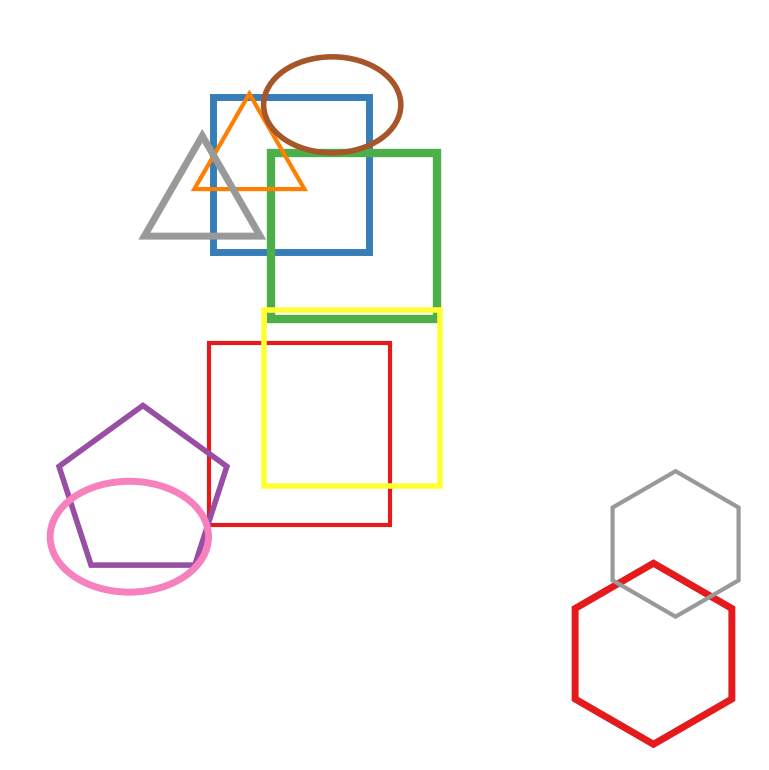[{"shape": "hexagon", "thickness": 2.5, "radius": 0.59, "center": [0.849, 0.151]}, {"shape": "square", "thickness": 1.5, "radius": 0.59, "center": [0.389, 0.436]}, {"shape": "square", "thickness": 2.5, "radius": 0.5, "center": [0.378, 0.774]}, {"shape": "square", "thickness": 3, "radius": 0.54, "center": [0.46, 0.694]}, {"shape": "pentagon", "thickness": 2, "radius": 0.57, "center": [0.186, 0.359]}, {"shape": "triangle", "thickness": 1.5, "radius": 0.41, "center": [0.324, 0.796]}, {"shape": "square", "thickness": 2, "radius": 0.57, "center": [0.457, 0.483]}, {"shape": "oval", "thickness": 2, "radius": 0.45, "center": [0.431, 0.864]}, {"shape": "oval", "thickness": 2.5, "radius": 0.51, "center": [0.168, 0.303]}, {"shape": "hexagon", "thickness": 1.5, "radius": 0.47, "center": [0.877, 0.294]}, {"shape": "triangle", "thickness": 2.5, "radius": 0.43, "center": [0.263, 0.737]}]